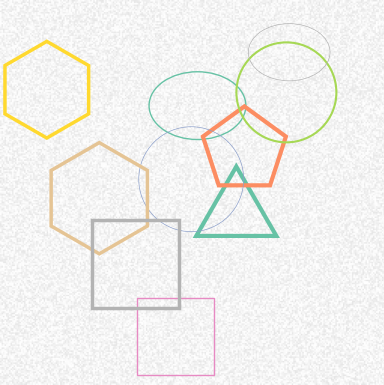[{"shape": "triangle", "thickness": 3, "radius": 0.6, "center": [0.614, 0.447]}, {"shape": "oval", "thickness": 1, "radius": 0.63, "center": [0.513, 0.726]}, {"shape": "pentagon", "thickness": 3, "radius": 0.57, "center": [0.635, 0.61]}, {"shape": "circle", "thickness": 0.5, "radius": 0.68, "center": [0.497, 0.535]}, {"shape": "square", "thickness": 1, "radius": 0.5, "center": [0.455, 0.126]}, {"shape": "circle", "thickness": 1.5, "radius": 0.65, "center": [0.744, 0.76]}, {"shape": "hexagon", "thickness": 2.5, "radius": 0.63, "center": [0.122, 0.767]}, {"shape": "hexagon", "thickness": 2.5, "radius": 0.72, "center": [0.258, 0.485]}, {"shape": "oval", "thickness": 0.5, "radius": 0.53, "center": [0.751, 0.864]}, {"shape": "square", "thickness": 2.5, "radius": 0.57, "center": [0.352, 0.315]}]